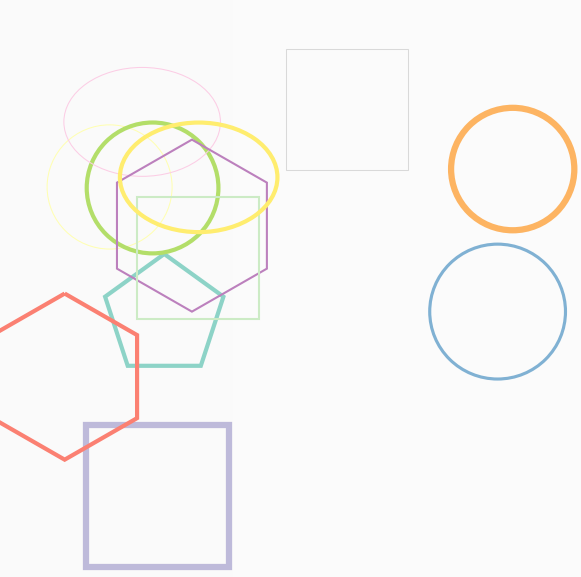[{"shape": "pentagon", "thickness": 2, "radius": 0.54, "center": [0.283, 0.452]}, {"shape": "circle", "thickness": 0.5, "radius": 0.54, "center": [0.189, 0.675]}, {"shape": "square", "thickness": 3, "radius": 0.61, "center": [0.271, 0.14]}, {"shape": "hexagon", "thickness": 2, "radius": 0.72, "center": [0.111, 0.347]}, {"shape": "circle", "thickness": 1.5, "radius": 0.58, "center": [0.856, 0.46]}, {"shape": "circle", "thickness": 3, "radius": 0.53, "center": [0.882, 0.706]}, {"shape": "circle", "thickness": 2, "radius": 0.57, "center": [0.262, 0.674]}, {"shape": "oval", "thickness": 0.5, "radius": 0.67, "center": [0.245, 0.788]}, {"shape": "square", "thickness": 0.5, "radius": 0.52, "center": [0.597, 0.81]}, {"shape": "hexagon", "thickness": 1, "radius": 0.74, "center": [0.33, 0.608]}, {"shape": "square", "thickness": 1, "radius": 0.53, "center": [0.341, 0.552]}, {"shape": "oval", "thickness": 2, "radius": 0.68, "center": [0.342, 0.692]}]